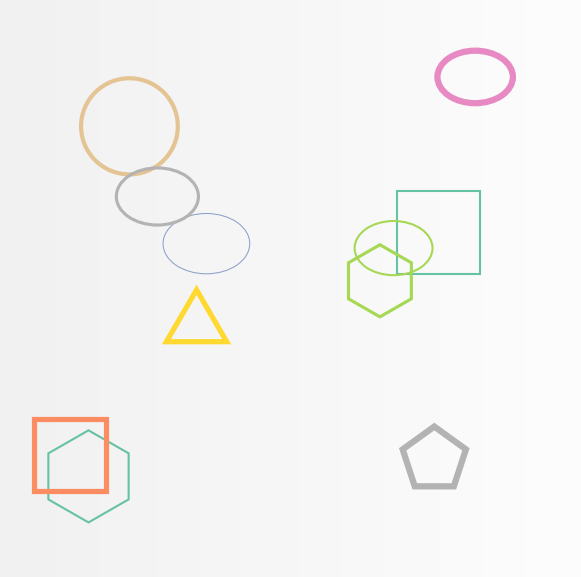[{"shape": "square", "thickness": 1, "radius": 0.36, "center": [0.755, 0.597]}, {"shape": "hexagon", "thickness": 1, "radius": 0.4, "center": [0.152, 0.174]}, {"shape": "square", "thickness": 2.5, "radius": 0.31, "center": [0.12, 0.211]}, {"shape": "oval", "thickness": 0.5, "radius": 0.37, "center": [0.355, 0.577]}, {"shape": "oval", "thickness": 3, "radius": 0.32, "center": [0.817, 0.866]}, {"shape": "hexagon", "thickness": 1.5, "radius": 0.31, "center": [0.654, 0.513]}, {"shape": "oval", "thickness": 1, "radius": 0.34, "center": [0.677, 0.57]}, {"shape": "triangle", "thickness": 2.5, "radius": 0.3, "center": [0.338, 0.437]}, {"shape": "circle", "thickness": 2, "radius": 0.42, "center": [0.223, 0.78]}, {"shape": "pentagon", "thickness": 3, "radius": 0.29, "center": [0.747, 0.203]}, {"shape": "oval", "thickness": 1.5, "radius": 0.35, "center": [0.271, 0.659]}]